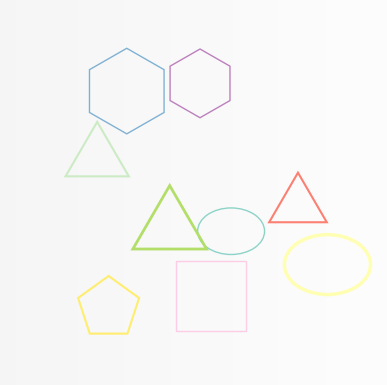[{"shape": "oval", "thickness": 1, "radius": 0.43, "center": [0.596, 0.399]}, {"shape": "oval", "thickness": 2.5, "radius": 0.56, "center": [0.845, 0.313]}, {"shape": "triangle", "thickness": 1.5, "radius": 0.43, "center": [0.769, 0.466]}, {"shape": "hexagon", "thickness": 1, "radius": 0.56, "center": [0.327, 0.763]}, {"shape": "triangle", "thickness": 2, "radius": 0.55, "center": [0.438, 0.408]}, {"shape": "square", "thickness": 1, "radius": 0.45, "center": [0.545, 0.231]}, {"shape": "hexagon", "thickness": 1, "radius": 0.45, "center": [0.516, 0.783]}, {"shape": "triangle", "thickness": 1.5, "radius": 0.47, "center": [0.251, 0.589]}, {"shape": "pentagon", "thickness": 1.5, "radius": 0.41, "center": [0.28, 0.2]}]